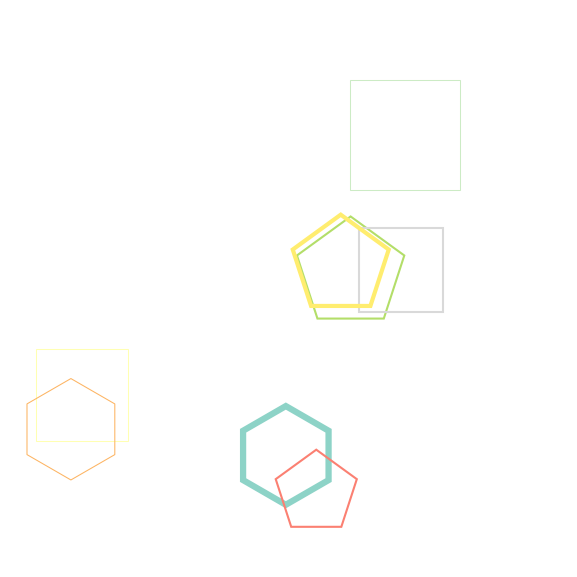[{"shape": "hexagon", "thickness": 3, "radius": 0.43, "center": [0.495, 0.211]}, {"shape": "square", "thickness": 0.5, "radius": 0.4, "center": [0.142, 0.315]}, {"shape": "pentagon", "thickness": 1, "radius": 0.37, "center": [0.548, 0.147]}, {"shape": "hexagon", "thickness": 0.5, "radius": 0.44, "center": [0.123, 0.256]}, {"shape": "pentagon", "thickness": 1, "radius": 0.49, "center": [0.607, 0.527]}, {"shape": "square", "thickness": 1, "radius": 0.36, "center": [0.694, 0.532]}, {"shape": "square", "thickness": 0.5, "radius": 0.48, "center": [0.701, 0.766]}, {"shape": "pentagon", "thickness": 2, "radius": 0.44, "center": [0.59, 0.54]}]